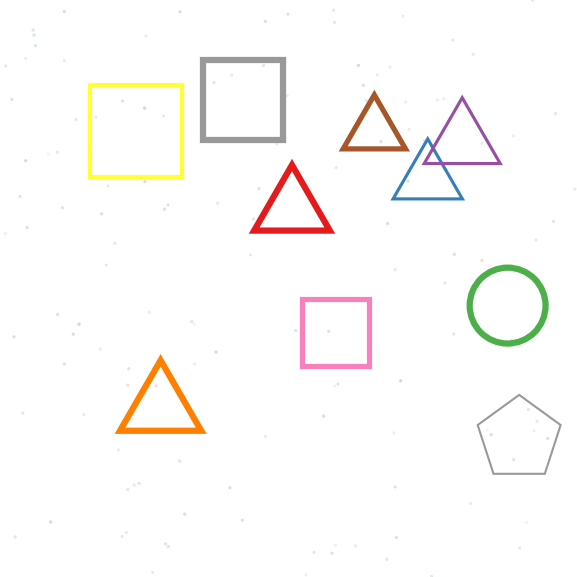[{"shape": "triangle", "thickness": 3, "radius": 0.38, "center": [0.506, 0.638]}, {"shape": "triangle", "thickness": 1.5, "radius": 0.35, "center": [0.741, 0.689]}, {"shape": "circle", "thickness": 3, "radius": 0.33, "center": [0.879, 0.47]}, {"shape": "triangle", "thickness": 1.5, "radius": 0.38, "center": [0.8, 0.754]}, {"shape": "triangle", "thickness": 3, "radius": 0.41, "center": [0.278, 0.294]}, {"shape": "square", "thickness": 2, "radius": 0.4, "center": [0.236, 0.772]}, {"shape": "triangle", "thickness": 2.5, "radius": 0.31, "center": [0.648, 0.772]}, {"shape": "square", "thickness": 2.5, "radius": 0.29, "center": [0.581, 0.423]}, {"shape": "square", "thickness": 3, "radius": 0.35, "center": [0.421, 0.826]}, {"shape": "pentagon", "thickness": 1, "radius": 0.38, "center": [0.899, 0.24]}]